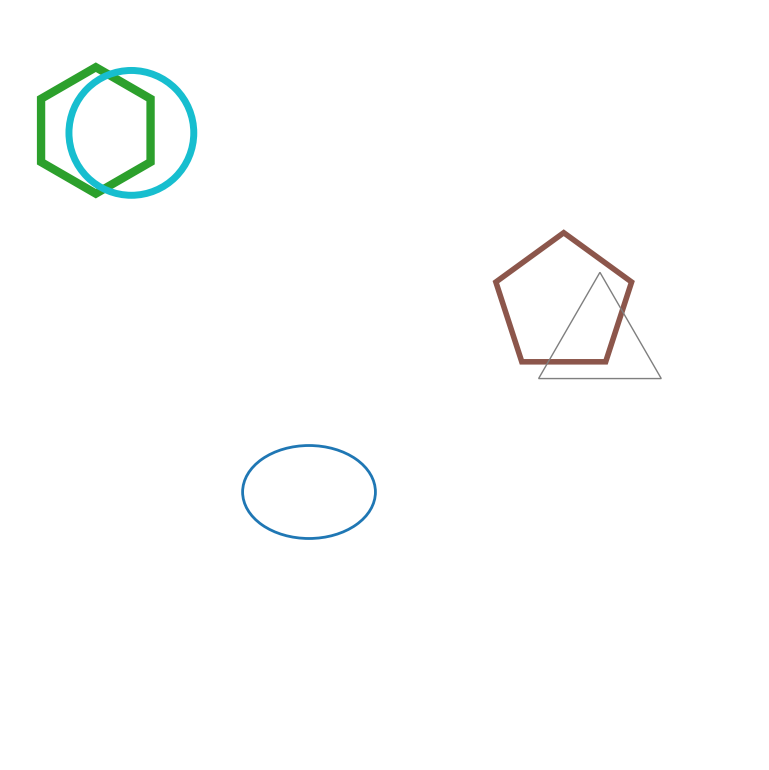[{"shape": "oval", "thickness": 1, "radius": 0.43, "center": [0.401, 0.361]}, {"shape": "hexagon", "thickness": 3, "radius": 0.41, "center": [0.124, 0.831]}, {"shape": "pentagon", "thickness": 2, "radius": 0.46, "center": [0.732, 0.605]}, {"shape": "triangle", "thickness": 0.5, "radius": 0.46, "center": [0.779, 0.554]}, {"shape": "circle", "thickness": 2.5, "radius": 0.41, "center": [0.171, 0.827]}]